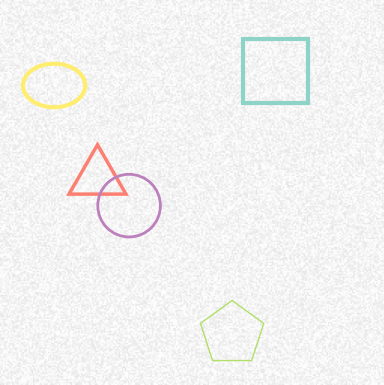[{"shape": "square", "thickness": 3, "radius": 0.42, "center": [0.715, 0.816]}, {"shape": "triangle", "thickness": 2.5, "radius": 0.43, "center": [0.253, 0.539]}, {"shape": "pentagon", "thickness": 1, "radius": 0.43, "center": [0.603, 0.133]}, {"shape": "circle", "thickness": 2, "radius": 0.41, "center": [0.335, 0.466]}, {"shape": "oval", "thickness": 3, "radius": 0.4, "center": [0.141, 0.778]}]